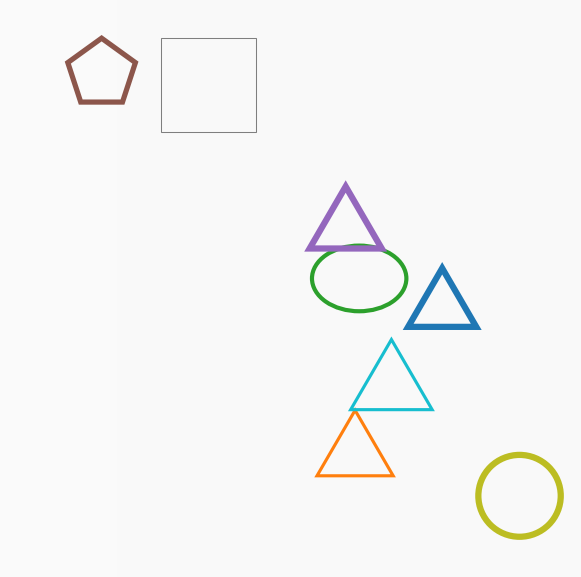[{"shape": "triangle", "thickness": 3, "radius": 0.34, "center": [0.761, 0.467]}, {"shape": "triangle", "thickness": 1.5, "radius": 0.38, "center": [0.611, 0.213]}, {"shape": "oval", "thickness": 2, "radius": 0.41, "center": [0.618, 0.517]}, {"shape": "triangle", "thickness": 3, "radius": 0.36, "center": [0.595, 0.605]}, {"shape": "pentagon", "thickness": 2.5, "radius": 0.31, "center": [0.175, 0.872]}, {"shape": "square", "thickness": 0.5, "radius": 0.41, "center": [0.359, 0.852]}, {"shape": "circle", "thickness": 3, "radius": 0.35, "center": [0.894, 0.141]}, {"shape": "triangle", "thickness": 1.5, "radius": 0.4, "center": [0.673, 0.33]}]